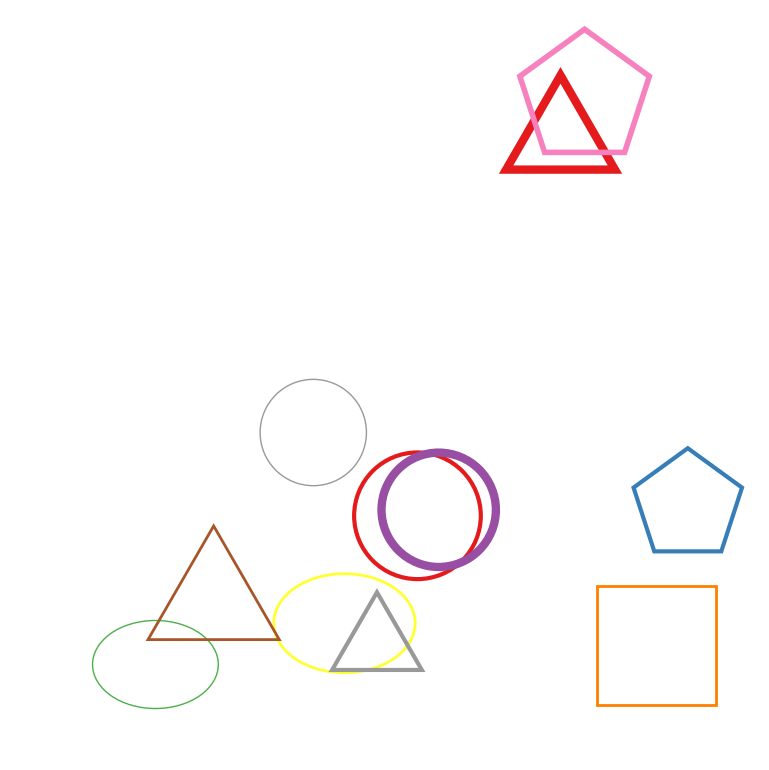[{"shape": "triangle", "thickness": 3, "radius": 0.41, "center": [0.728, 0.821]}, {"shape": "circle", "thickness": 1.5, "radius": 0.41, "center": [0.542, 0.33]}, {"shape": "pentagon", "thickness": 1.5, "radius": 0.37, "center": [0.893, 0.344]}, {"shape": "oval", "thickness": 0.5, "radius": 0.41, "center": [0.202, 0.137]}, {"shape": "circle", "thickness": 3, "radius": 0.37, "center": [0.57, 0.338]}, {"shape": "square", "thickness": 1, "radius": 0.39, "center": [0.852, 0.162]}, {"shape": "oval", "thickness": 1, "radius": 0.46, "center": [0.447, 0.191]}, {"shape": "triangle", "thickness": 1, "radius": 0.49, "center": [0.277, 0.219]}, {"shape": "pentagon", "thickness": 2, "radius": 0.44, "center": [0.759, 0.874]}, {"shape": "triangle", "thickness": 1.5, "radius": 0.34, "center": [0.49, 0.164]}, {"shape": "circle", "thickness": 0.5, "radius": 0.35, "center": [0.407, 0.438]}]